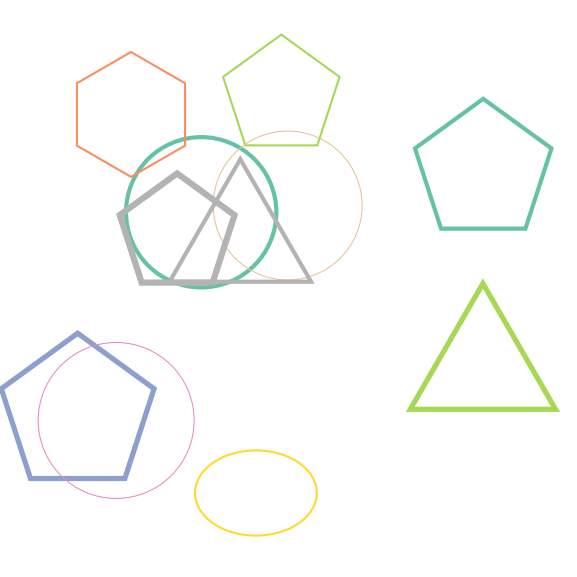[{"shape": "pentagon", "thickness": 2, "radius": 0.62, "center": [0.837, 0.704]}, {"shape": "circle", "thickness": 2, "radius": 0.65, "center": [0.348, 0.632]}, {"shape": "hexagon", "thickness": 1, "radius": 0.54, "center": [0.227, 0.801]}, {"shape": "pentagon", "thickness": 2.5, "radius": 0.7, "center": [0.135, 0.283]}, {"shape": "circle", "thickness": 0.5, "radius": 0.68, "center": [0.201, 0.271]}, {"shape": "triangle", "thickness": 2.5, "radius": 0.73, "center": [0.836, 0.363]}, {"shape": "pentagon", "thickness": 1, "radius": 0.53, "center": [0.487, 0.833]}, {"shape": "oval", "thickness": 1, "radius": 0.53, "center": [0.443, 0.145]}, {"shape": "circle", "thickness": 0.5, "radius": 0.64, "center": [0.498, 0.643]}, {"shape": "triangle", "thickness": 2, "radius": 0.71, "center": [0.416, 0.582]}, {"shape": "pentagon", "thickness": 3, "radius": 0.52, "center": [0.307, 0.594]}]